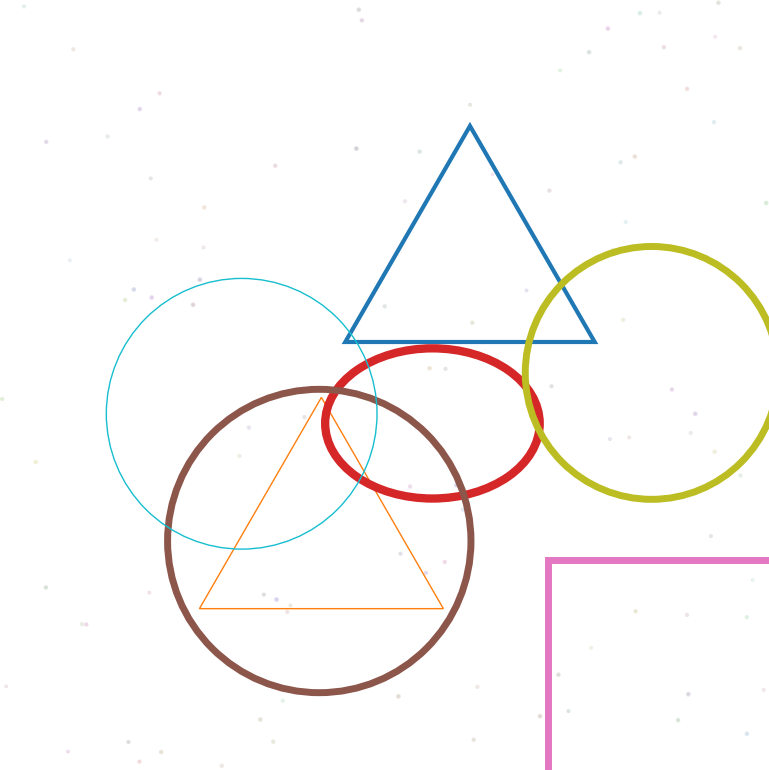[{"shape": "triangle", "thickness": 1.5, "radius": 0.94, "center": [0.61, 0.649]}, {"shape": "triangle", "thickness": 0.5, "radius": 0.91, "center": [0.417, 0.301]}, {"shape": "oval", "thickness": 3, "radius": 0.7, "center": [0.562, 0.45]}, {"shape": "circle", "thickness": 2.5, "radius": 0.98, "center": [0.415, 0.297]}, {"shape": "square", "thickness": 2.5, "radius": 0.76, "center": [0.864, 0.121]}, {"shape": "circle", "thickness": 2.5, "radius": 0.82, "center": [0.846, 0.516]}, {"shape": "circle", "thickness": 0.5, "radius": 0.88, "center": [0.314, 0.463]}]